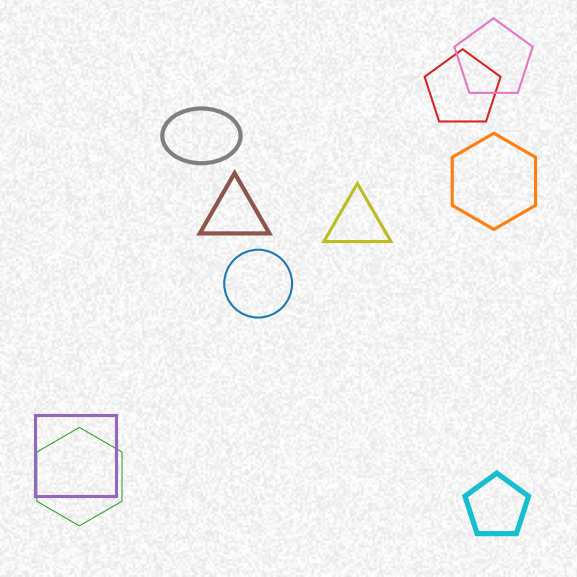[{"shape": "circle", "thickness": 1, "radius": 0.29, "center": [0.447, 0.508]}, {"shape": "hexagon", "thickness": 1.5, "radius": 0.42, "center": [0.855, 0.685]}, {"shape": "hexagon", "thickness": 0.5, "radius": 0.43, "center": [0.137, 0.174]}, {"shape": "pentagon", "thickness": 1, "radius": 0.35, "center": [0.801, 0.845]}, {"shape": "square", "thickness": 1.5, "radius": 0.35, "center": [0.13, 0.211]}, {"shape": "triangle", "thickness": 2, "radius": 0.35, "center": [0.406, 0.63]}, {"shape": "pentagon", "thickness": 1, "radius": 0.36, "center": [0.855, 0.896]}, {"shape": "oval", "thickness": 2, "radius": 0.34, "center": [0.349, 0.764]}, {"shape": "triangle", "thickness": 1.5, "radius": 0.34, "center": [0.619, 0.614]}, {"shape": "pentagon", "thickness": 2.5, "radius": 0.29, "center": [0.86, 0.122]}]